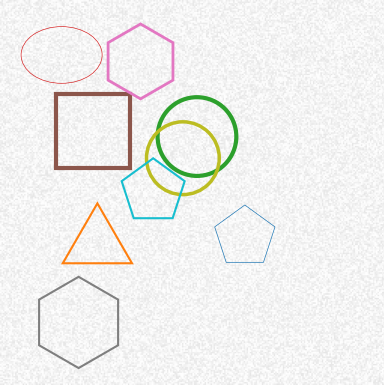[{"shape": "pentagon", "thickness": 0.5, "radius": 0.41, "center": [0.636, 0.385]}, {"shape": "triangle", "thickness": 1.5, "radius": 0.52, "center": [0.253, 0.368]}, {"shape": "circle", "thickness": 3, "radius": 0.51, "center": [0.512, 0.645]}, {"shape": "oval", "thickness": 0.5, "radius": 0.53, "center": [0.16, 0.857]}, {"shape": "square", "thickness": 3, "radius": 0.48, "center": [0.241, 0.66]}, {"shape": "hexagon", "thickness": 2, "radius": 0.49, "center": [0.365, 0.84]}, {"shape": "hexagon", "thickness": 1.5, "radius": 0.59, "center": [0.204, 0.163]}, {"shape": "circle", "thickness": 2.5, "radius": 0.47, "center": [0.475, 0.589]}, {"shape": "pentagon", "thickness": 1.5, "radius": 0.43, "center": [0.398, 0.503]}]